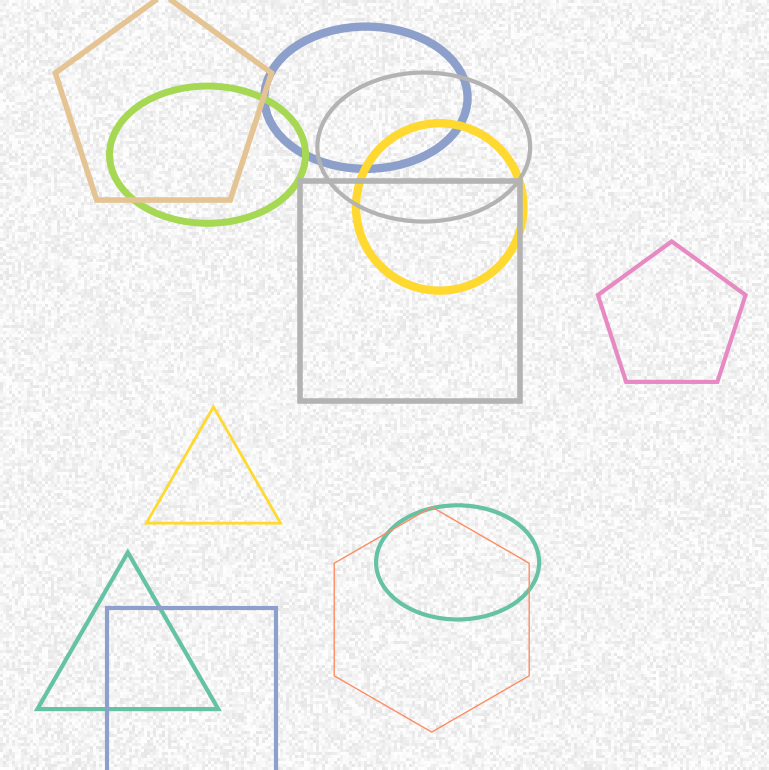[{"shape": "triangle", "thickness": 1.5, "radius": 0.68, "center": [0.166, 0.147]}, {"shape": "oval", "thickness": 1.5, "radius": 0.53, "center": [0.594, 0.27]}, {"shape": "hexagon", "thickness": 0.5, "radius": 0.73, "center": [0.561, 0.195]}, {"shape": "oval", "thickness": 3, "radius": 0.66, "center": [0.475, 0.873]}, {"shape": "square", "thickness": 1.5, "radius": 0.55, "center": [0.249, 0.101]}, {"shape": "pentagon", "thickness": 1.5, "radius": 0.5, "center": [0.872, 0.586]}, {"shape": "oval", "thickness": 2.5, "radius": 0.64, "center": [0.27, 0.799]}, {"shape": "triangle", "thickness": 1, "radius": 0.5, "center": [0.277, 0.371]}, {"shape": "circle", "thickness": 3, "radius": 0.54, "center": [0.571, 0.731]}, {"shape": "pentagon", "thickness": 2, "radius": 0.74, "center": [0.212, 0.86]}, {"shape": "square", "thickness": 2, "radius": 0.71, "center": [0.532, 0.622]}, {"shape": "oval", "thickness": 1.5, "radius": 0.69, "center": [0.55, 0.809]}]